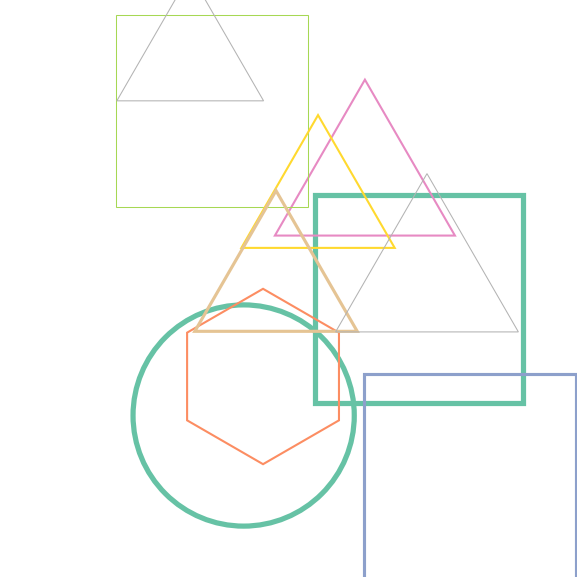[{"shape": "square", "thickness": 2.5, "radius": 0.9, "center": [0.726, 0.482]}, {"shape": "circle", "thickness": 2.5, "radius": 0.96, "center": [0.422, 0.28]}, {"shape": "hexagon", "thickness": 1, "radius": 0.76, "center": [0.455, 0.347]}, {"shape": "square", "thickness": 1.5, "radius": 0.92, "center": [0.814, 0.168]}, {"shape": "triangle", "thickness": 1, "radius": 0.9, "center": [0.632, 0.681]}, {"shape": "square", "thickness": 0.5, "radius": 0.83, "center": [0.367, 0.807]}, {"shape": "triangle", "thickness": 1, "radius": 0.77, "center": [0.551, 0.647]}, {"shape": "triangle", "thickness": 1.5, "radius": 0.81, "center": [0.478, 0.507]}, {"shape": "triangle", "thickness": 0.5, "radius": 0.73, "center": [0.329, 0.898]}, {"shape": "triangle", "thickness": 0.5, "radius": 0.91, "center": [0.739, 0.516]}]